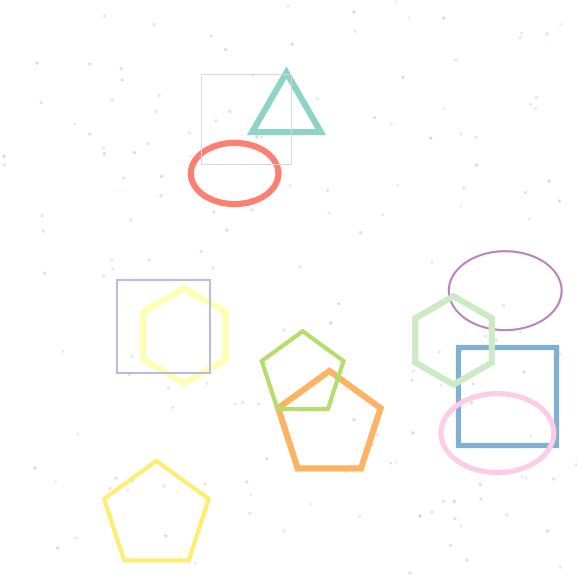[{"shape": "triangle", "thickness": 3, "radius": 0.34, "center": [0.496, 0.805]}, {"shape": "hexagon", "thickness": 3, "radius": 0.41, "center": [0.319, 0.418]}, {"shape": "square", "thickness": 1, "radius": 0.4, "center": [0.284, 0.433]}, {"shape": "oval", "thickness": 3, "radius": 0.38, "center": [0.406, 0.699]}, {"shape": "square", "thickness": 2.5, "radius": 0.42, "center": [0.878, 0.313]}, {"shape": "pentagon", "thickness": 3, "radius": 0.47, "center": [0.57, 0.264]}, {"shape": "pentagon", "thickness": 2, "radius": 0.37, "center": [0.524, 0.351]}, {"shape": "oval", "thickness": 2.5, "radius": 0.49, "center": [0.861, 0.249]}, {"shape": "square", "thickness": 0.5, "radius": 0.39, "center": [0.425, 0.793]}, {"shape": "oval", "thickness": 1, "radius": 0.49, "center": [0.875, 0.496]}, {"shape": "hexagon", "thickness": 3, "radius": 0.38, "center": [0.785, 0.41]}, {"shape": "pentagon", "thickness": 2, "radius": 0.48, "center": [0.271, 0.106]}]